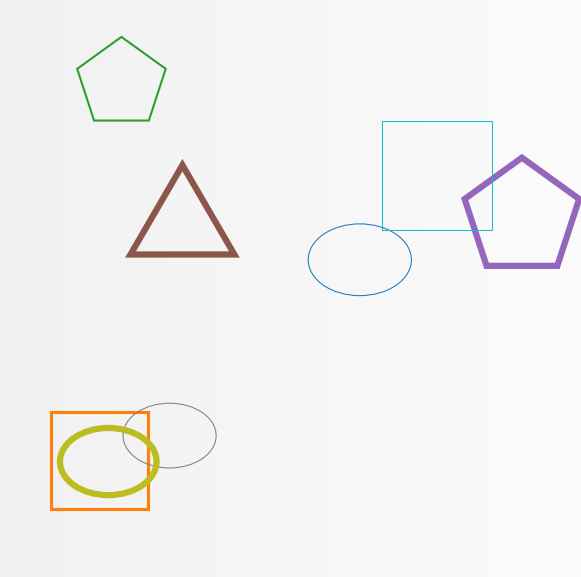[{"shape": "oval", "thickness": 0.5, "radius": 0.44, "center": [0.619, 0.549]}, {"shape": "square", "thickness": 1.5, "radius": 0.42, "center": [0.171, 0.202]}, {"shape": "pentagon", "thickness": 1, "radius": 0.4, "center": [0.209, 0.855]}, {"shape": "pentagon", "thickness": 3, "radius": 0.52, "center": [0.898, 0.623]}, {"shape": "triangle", "thickness": 3, "radius": 0.52, "center": [0.314, 0.61]}, {"shape": "oval", "thickness": 0.5, "radius": 0.4, "center": [0.292, 0.245]}, {"shape": "oval", "thickness": 3, "radius": 0.42, "center": [0.186, 0.2]}, {"shape": "square", "thickness": 0.5, "radius": 0.47, "center": [0.752, 0.695]}]